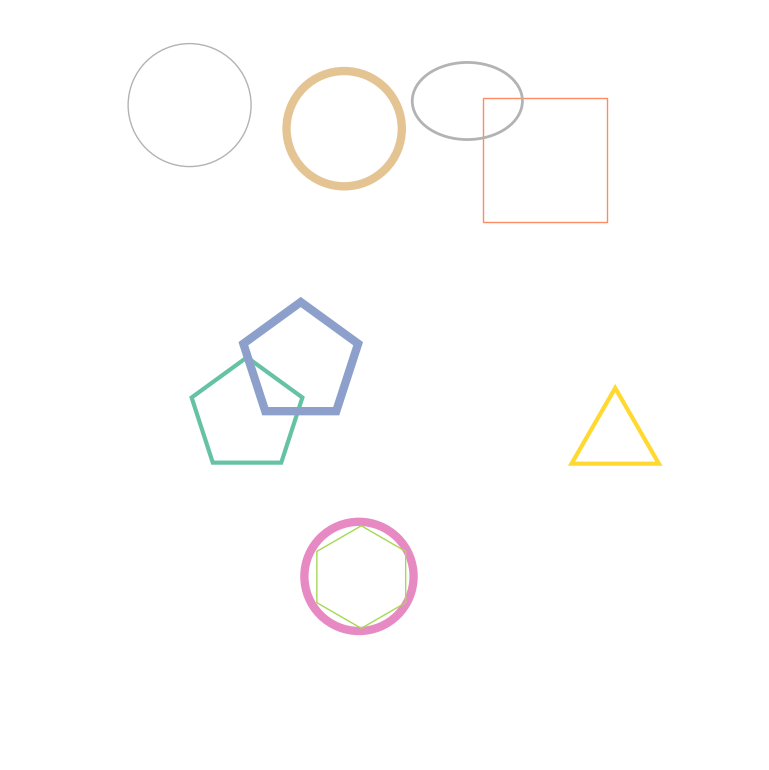[{"shape": "pentagon", "thickness": 1.5, "radius": 0.38, "center": [0.321, 0.46]}, {"shape": "square", "thickness": 0.5, "radius": 0.4, "center": [0.708, 0.792]}, {"shape": "pentagon", "thickness": 3, "radius": 0.39, "center": [0.391, 0.529]}, {"shape": "circle", "thickness": 3, "radius": 0.35, "center": [0.466, 0.251]}, {"shape": "hexagon", "thickness": 0.5, "radius": 0.33, "center": [0.469, 0.251]}, {"shape": "triangle", "thickness": 1.5, "radius": 0.33, "center": [0.799, 0.431]}, {"shape": "circle", "thickness": 3, "radius": 0.37, "center": [0.447, 0.833]}, {"shape": "oval", "thickness": 1, "radius": 0.36, "center": [0.607, 0.869]}, {"shape": "circle", "thickness": 0.5, "radius": 0.4, "center": [0.246, 0.864]}]